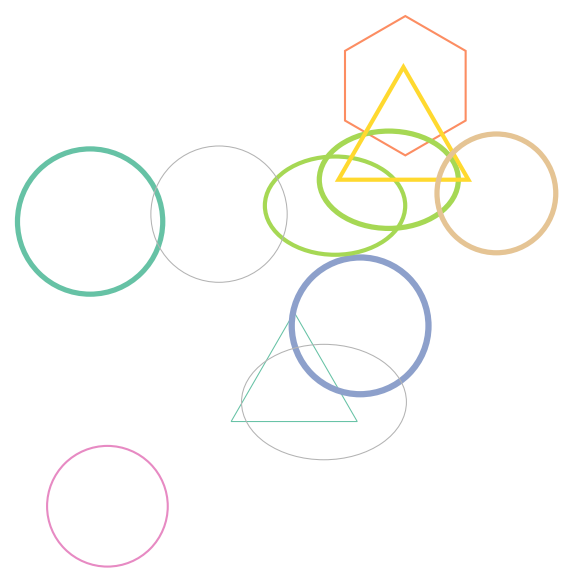[{"shape": "triangle", "thickness": 0.5, "radius": 0.63, "center": [0.509, 0.332]}, {"shape": "circle", "thickness": 2.5, "radius": 0.63, "center": [0.156, 0.616]}, {"shape": "hexagon", "thickness": 1, "radius": 0.6, "center": [0.702, 0.851]}, {"shape": "circle", "thickness": 3, "radius": 0.59, "center": [0.624, 0.435]}, {"shape": "circle", "thickness": 1, "radius": 0.52, "center": [0.186, 0.123]}, {"shape": "oval", "thickness": 2, "radius": 0.61, "center": [0.58, 0.643]}, {"shape": "oval", "thickness": 2.5, "radius": 0.6, "center": [0.673, 0.688]}, {"shape": "triangle", "thickness": 2, "radius": 0.65, "center": [0.699, 0.753]}, {"shape": "circle", "thickness": 2.5, "radius": 0.51, "center": [0.86, 0.664]}, {"shape": "circle", "thickness": 0.5, "radius": 0.59, "center": [0.379, 0.628]}, {"shape": "oval", "thickness": 0.5, "radius": 0.71, "center": [0.561, 0.303]}]